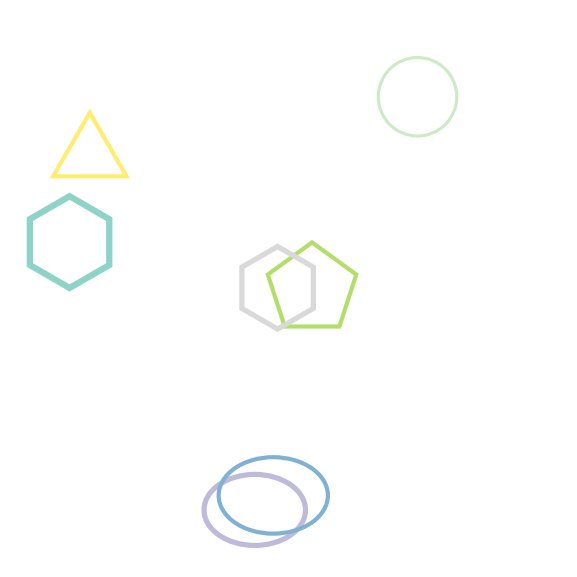[{"shape": "hexagon", "thickness": 3, "radius": 0.4, "center": [0.12, 0.58]}, {"shape": "oval", "thickness": 2.5, "radius": 0.44, "center": [0.441, 0.116]}, {"shape": "oval", "thickness": 2, "radius": 0.47, "center": [0.473, 0.141]}, {"shape": "pentagon", "thickness": 2, "radius": 0.4, "center": [0.54, 0.499]}, {"shape": "hexagon", "thickness": 2.5, "radius": 0.36, "center": [0.481, 0.501]}, {"shape": "circle", "thickness": 1.5, "radius": 0.34, "center": [0.723, 0.832]}, {"shape": "triangle", "thickness": 2, "radius": 0.37, "center": [0.155, 0.731]}]